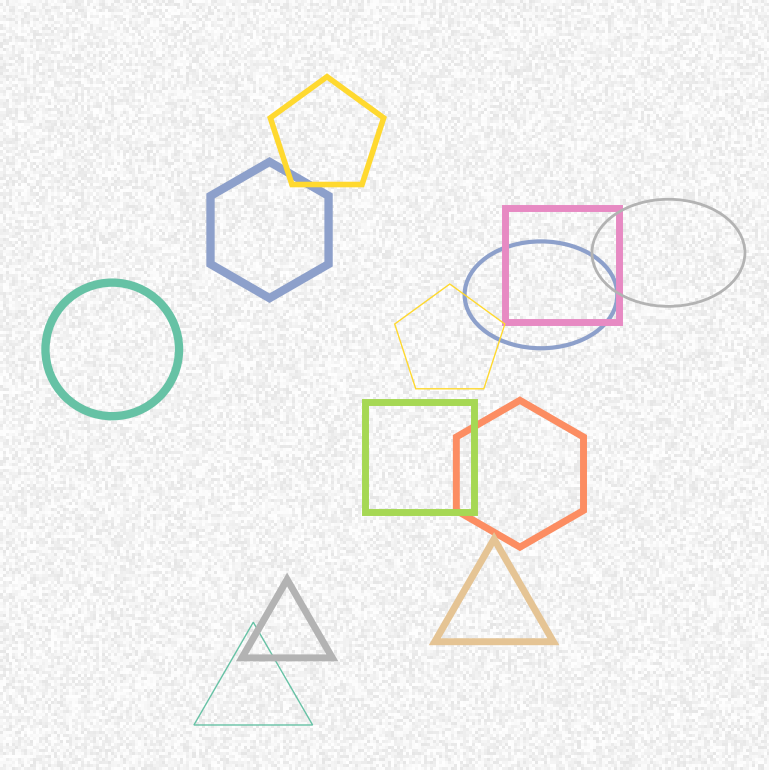[{"shape": "circle", "thickness": 3, "radius": 0.43, "center": [0.146, 0.546]}, {"shape": "triangle", "thickness": 0.5, "radius": 0.44, "center": [0.329, 0.103]}, {"shape": "hexagon", "thickness": 2.5, "radius": 0.48, "center": [0.675, 0.385]}, {"shape": "oval", "thickness": 1.5, "radius": 0.5, "center": [0.703, 0.617]}, {"shape": "hexagon", "thickness": 3, "radius": 0.44, "center": [0.35, 0.701]}, {"shape": "square", "thickness": 2.5, "radius": 0.37, "center": [0.73, 0.655]}, {"shape": "square", "thickness": 2.5, "radius": 0.35, "center": [0.545, 0.406]}, {"shape": "pentagon", "thickness": 0.5, "radius": 0.38, "center": [0.584, 0.556]}, {"shape": "pentagon", "thickness": 2, "radius": 0.39, "center": [0.425, 0.823]}, {"shape": "triangle", "thickness": 2.5, "radius": 0.44, "center": [0.642, 0.211]}, {"shape": "oval", "thickness": 1, "radius": 0.5, "center": [0.868, 0.672]}, {"shape": "triangle", "thickness": 2.5, "radius": 0.34, "center": [0.373, 0.18]}]